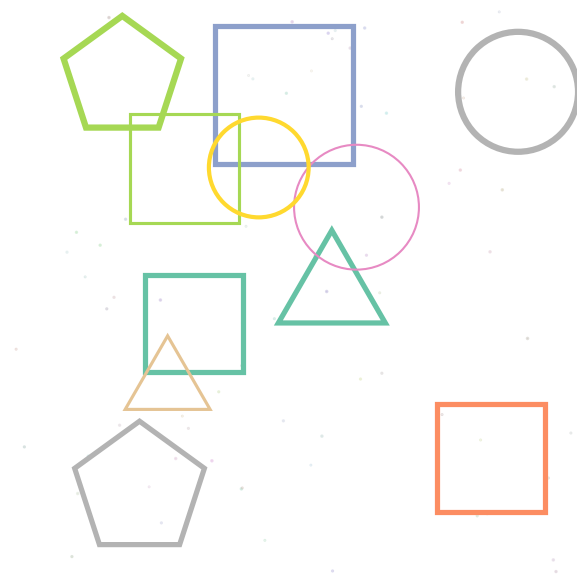[{"shape": "square", "thickness": 2.5, "radius": 0.42, "center": [0.336, 0.439]}, {"shape": "triangle", "thickness": 2.5, "radius": 0.53, "center": [0.575, 0.493]}, {"shape": "square", "thickness": 2.5, "radius": 0.47, "center": [0.851, 0.207]}, {"shape": "square", "thickness": 2.5, "radius": 0.6, "center": [0.491, 0.835]}, {"shape": "circle", "thickness": 1, "radius": 0.54, "center": [0.617, 0.64]}, {"shape": "pentagon", "thickness": 3, "radius": 0.53, "center": [0.212, 0.865]}, {"shape": "square", "thickness": 1.5, "radius": 0.47, "center": [0.32, 0.707]}, {"shape": "circle", "thickness": 2, "radius": 0.43, "center": [0.448, 0.709]}, {"shape": "triangle", "thickness": 1.5, "radius": 0.42, "center": [0.29, 0.333]}, {"shape": "circle", "thickness": 3, "radius": 0.52, "center": [0.897, 0.84]}, {"shape": "pentagon", "thickness": 2.5, "radius": 0.59, "center": [0.242, 0.152]}]